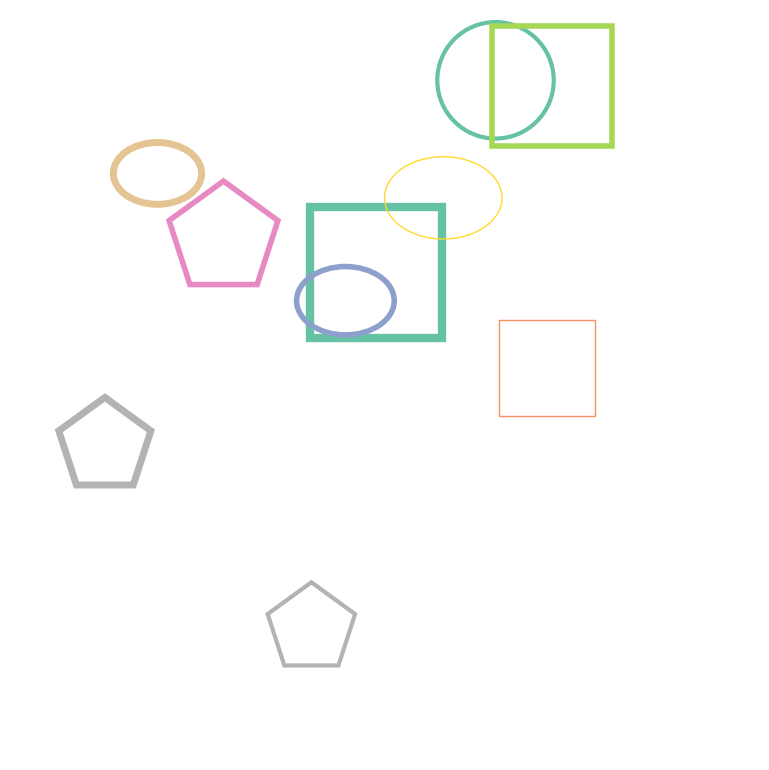[{"shape": "circle", "thickness": 1.5, "radius": 0.38, "center": [0.644, 0.896]}, {"shape": "square", "thickness": 3, "radius": 0.43, "center": [0.488, 0.646]}, {"shape": "square", "thickness": 0.5, "radius": 0.31, "center": [0.711, 0.522]}, {"shape": "oval", "thickness": 2, "radius": 0.32, "center": [0.449, 0.609]}, {"shape": "pentagon", "thickness": 2, "radius": 0.37, "center": [0.29, 0.691]}, {"shape": "square", "thickness": 2, "radius": 0.39, "center": [0.717, 0.888]}, {"shape": "oval", "thickness": 0.5, "radius": 0.38, "center": [0.576, 0.743]}, {"shape": "oval", "thickness": 2.5, "radius": 0.29, "center": [0.205, 0.775]}, {"shape": "pentagon", "thickness": 2.5, "radius": 0.31, "center": [0.136, 0.421]}, {"shape": "pentagon", "thickness": 1.5, "radius": 0.3, "center": [0.404, 0.184]}]